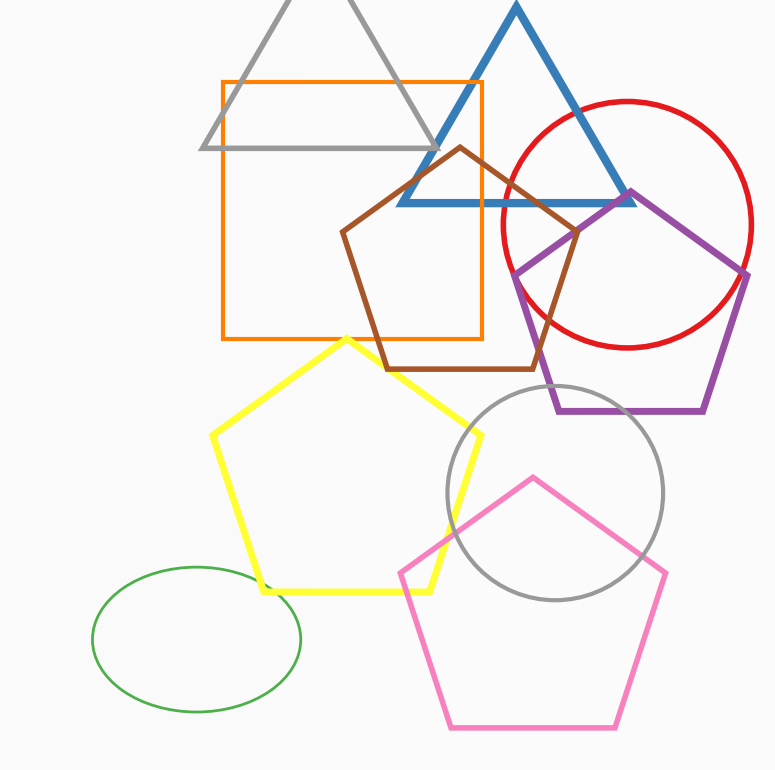[{"shape": "circle", "thickness": 2, "radius": 0.8, "center": [0.809, 0.708]}, {"shape": "triangle", "thickness": 3, "radius": 0.85, "center": [0.666, 0.821]}, {"shape": "oval", "thickness": 1, "radius": 0.67, "center": [0.254, 0.169]}, {"shape": "pentagon", "thickness": 2.5, "radius": 0.79, "center": [0.814, 0.593]}, {"shape": "square", "thickness": 1.5, "radius": 0.83, "center": [0.455, 0.727]}, {"shape": "pentagon", "thickness": 2.5, "radius": 0.91, "center": [0.447, 0.378]}, {"shape": "pentagon", "thickness": 2, "radius": 0.8, "center": [0.594, 0.649]}, {"shape": "pentagon", "thickness": 2, "radius": 0.9, "center": [0.688, 0.2]}, {"shape": "circle", "thickness": 1.5, "radius": 0.7, "center": [0.716, 0.36]}, {"shape": "triangle", "thickness": 2, "radius": 0.87, "center": [0.412, 0.895]}]